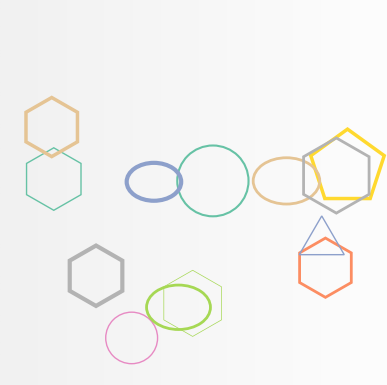[{"shape": "circle", "thickness": 1.5, "radius": 0.46, "center": [0.549, 0.53]}, {"shape": "hexagon", "thickness": 1, "radius": 0.41, "center": [0.139, 0.535]}, {"shape": "hexagon", "thickness": 2, "radius": 0.39, "center": [0.84, 0.305]}, {"shape": "triangle", "thickness": 1, "radius": 0.34, "center": [0.83, 0.372]}, {"shape": "oval", "thickness": 3, "radius": 0.35, "center": [0.397, 0.528]}, {"shape": "circle", "thickness": 1, "radius": 0.33, "center": [0.34, 0.122]}, {"shape": "hexagon", "thickness": 0.5, "radius": 0.43, "center": [0.497, 0.212]}, {"shape": "oval", "thickness": 2, "radius": 0.41, "center": [0.461, 0.202]}, {"shape": "pentagon", "thickness": 2.5, "radius": 0.5, "center": [0.897, 0.565]}, {"shape": "oval", "thickness": 2, "radius": 0.43, "center": [0.739, 0.53]}, {"shape": "hexagon", "thickness": 2.5, "radius": 0.38, "center": [0.133, 0.67]}, {"shape": "hexagon", "thickness": 2, "radius": 0.49, "center": [0.868, 0.544]}, {"shape": "hexagon", "thickness": 3, "radius": 0.39, "center": [0.248, 0.284]}]